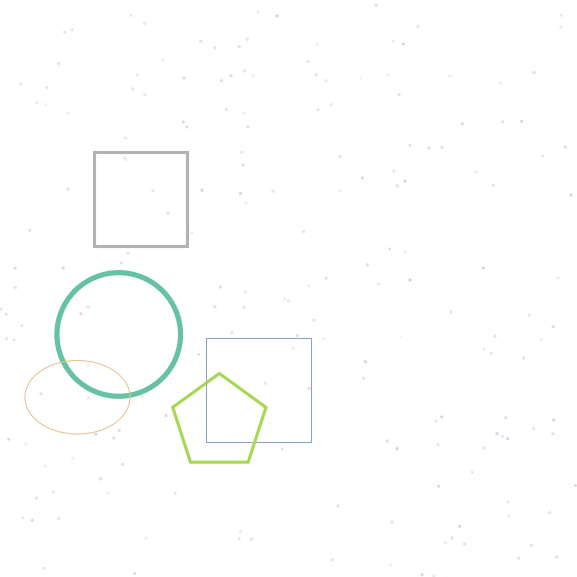[{"shape": "circle", "thickness": 2.5, "radius": 0.54, "center": [0.206, 0.42]}, {"shape": "square", "thickness": 0.5, "radius": 0.45, "center": [0.448, 0.323]}, {"shape": "pentagon", "thickness": 1.5, "radius": 0.42, "center": [0.38, 0.268]}, {"shape": "oval", "thickness": 0.5, "radius": 0.46, "center": [0.134, 0.311]}, {"shape": "square", "thickness": 1.5, "radius": 0.4, "center": [0.243, 0.654]}]